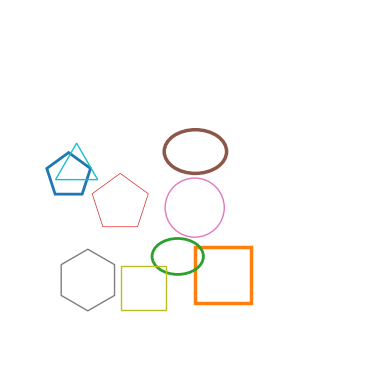[{"shape": "pentagon", "thickness": 2, "radius": 0.3, "center": [0.178, 0.544]}, {"shape": "square", "thickness": 2.5, "radius": 0.37, "center": [0.579, 0.285]}, {"shape": "oval", "thickness": 2, "radius": 0.33, "center": [0.462, 0.334]}, {"shape": "pentagon", "thickness": 0.5, "radius": 0.38, "center": [0.312, 0.473]}, {"shape": "oval", "thickness": 2.5, "radius": 0.41, "center": [0.508, 0.606]}, {"shape": "circle", "thickness": 1, "radius": 0.38, "center": [0.506, 0.461]}, {"shape": "hexagon", "thickness": 1, "radius": 0.4, "center": [0.228, 0.273]}, {"shape": "square", "thickness": 1, "radius": 0.29, "center": [0.372, 0.252]}, {"shape": "triangle", "thickness": 1, "radius": 0.32, "center": [0.199, 0.565]}]